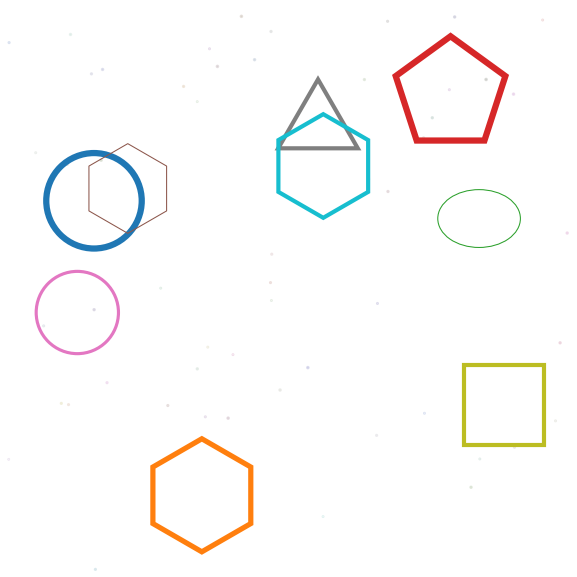[{"shape": "circle", "thickness": 3, "radius": 0.41, "center": [0.163, 0.651]}, {"shape": "hexagon", "thickness": 2.5, "radius": 0.49, "center": [0.35, 0.141]}, {"shape": "oval", "thickness": 0.5, "radius": 0.36, "center": [0.83, 0.621]}, {"shape": "pentagon", "thickness": 3, "radius": 0.5, "center": [0.78, 0.837]}, {"shape": "hexagon", "thickness": 0.5, "radius": 0.39, "center": [0.221, 0.673]}, {"shape": "circle", "thickness": 1.5, "radius": 0.36, "center": [0.134, 0.458]}, {"shape": "triangle", "thickness": 2, "radius": 0.4, "center": [0.551, 0.782]}, {"shape": "square", "thickness": 2, "radius": 0.35, "center": [0.873, 0.298]}, {"shape": "hexagon", "thickness": 2, "radius": 0.45, "center": [0.56, 0.712]}]